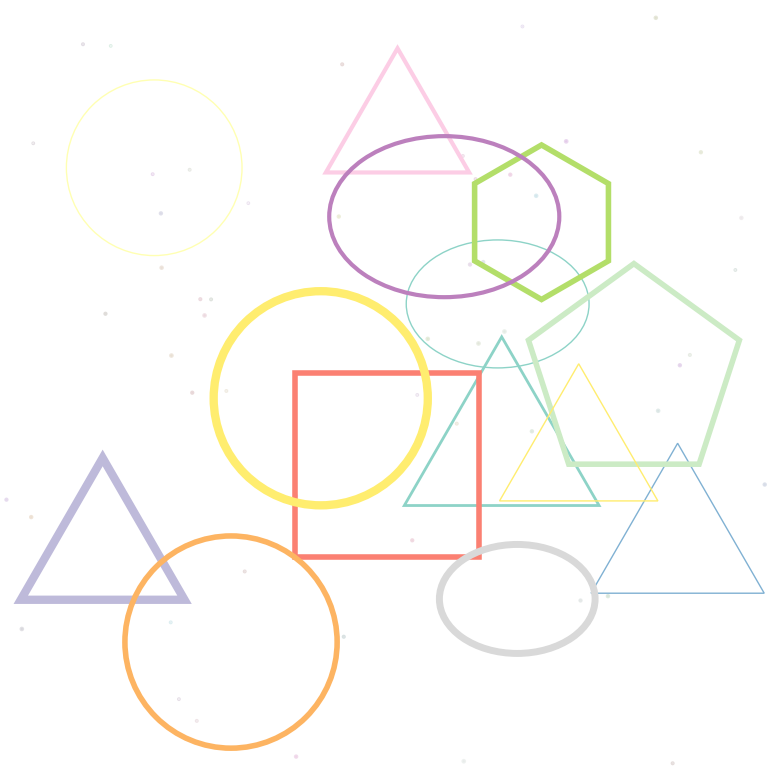[{"shape": "triangle", "thickness": 1, "radius": 0.73, "center": [0.652, 0.416]}, {"shape": "oval", "thickness": 0.5, "radius": 0.59, "center": [0.646, 0.605]}, {"shape": "circle", "thickness": 0.5, "radius": 0.57, "center": [0.2, 0.782]}, {"shape": "triangle", "thickness": 3, "radius": 0.61, "center": [0.133, 0.282]}, {"shape": "square", "thickness": 2, "radius": 0.6, "center": [0.502, 0.396]}, {"shape": "triangle", "thickness": 0.5, "radius": 0.65, "center": [0.88, 0.295]}, {"shape": "circle", "thickness": 2, "radius": 0.69, "center": [0.3, 0.166]}, {"shape": "hexagon", "thickness": 2, "radius": 0.5, "center": [0.703, 0.711]}, {"shape": "triangle", "thickness": 1.5, "radius": 0.54, "center": [0.516, 0.83]}, {"shape": "oval", "thickness": 2.5, "radius": 0.51, "center": [0.672, 0.222]}, {"shape": "oval", "thickness": 1.5, "radius": 0.75, "center": [0.577, 0.719]}, {"shape": "pentagon", "thickness": 2, "radius": 0.72, "center": [0.823, 0.514]}, {"shape": "circle", "thickness": 3, "radius": 0.7, "center": [0.417, 0.483]}, {"shape": "triangle", "thickness": 0.5, "radius": 0.59, "center": [0.752, 0.409]}]